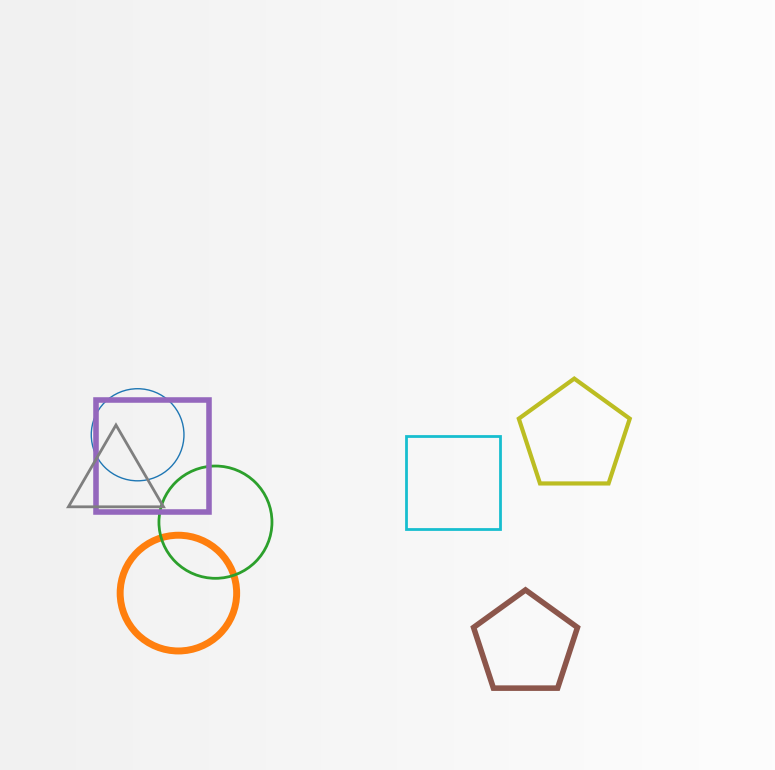[{"shape": "circle", "thickness": 0.5, "radius": 0.3, "center": [0.178, 0.435]}, {"shape": "circle", "thickness": 2.5, "radius": 0.38, "center": [0.23, 0.23]}, {"shape": "circle", "thickness": 1, "radius": 0.36, "center": [0.278, 0.322]}, {"shape": "square", "thickness": 2, "radius": 0.36, "center": [0.197, 0.408]}, {"shape": "pentagon", "thickness": 2, "radius": 0.35, "center": [0.678, 0.163]}, {"shape": "triangle", "thickness": 1, "radius": 0.35, "center": [0.15, 0.377]}, {"shape": "pentagon", "thickness": 1.5, "radius": 0.38, "center": [0.741, 0.433]}, {"shape": "square", "thickness": 1, "radius": 0.3, "center": [0.584, 0.374]}]